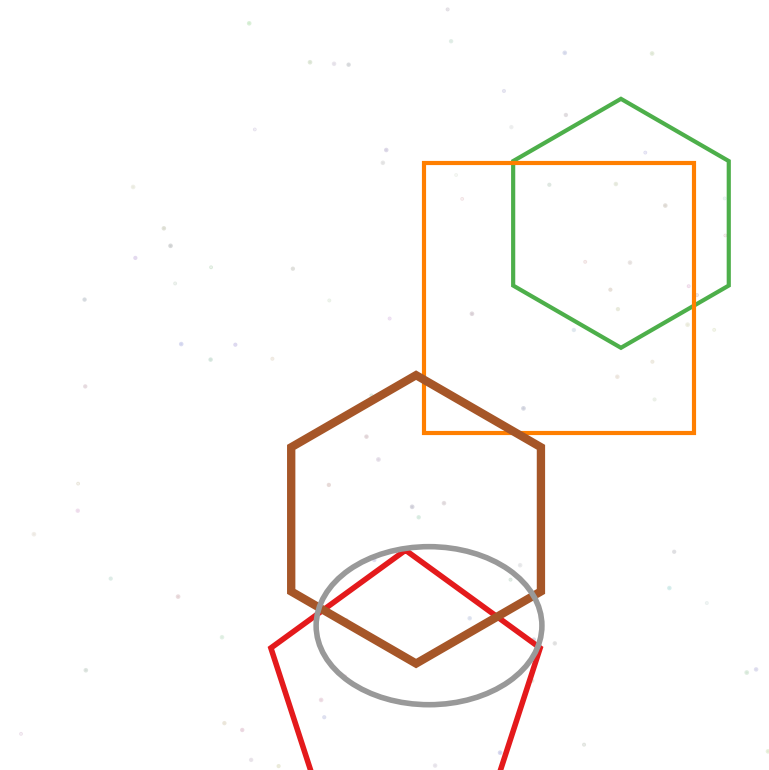[{"shape": "pentagon", "thickness": 2, "radius": 0.92, "center": [0.527, 0.102]}, {"shape": "hexagon", "thickness": 1.5, "radius": 0.81, "center": [0.806, 0.71]}, {"shape": "square", "thickness": 1.5, "radius": 0.88, "center": [0.725, 0.612]}, {"shape": "hexagon", "thickness": 3, "radius": 0.94, "center": [0.54, 0.326]}, {"shape": "oval", "thickness": 2, "radius": 0.73, "center": [0.557, 0.187]}]